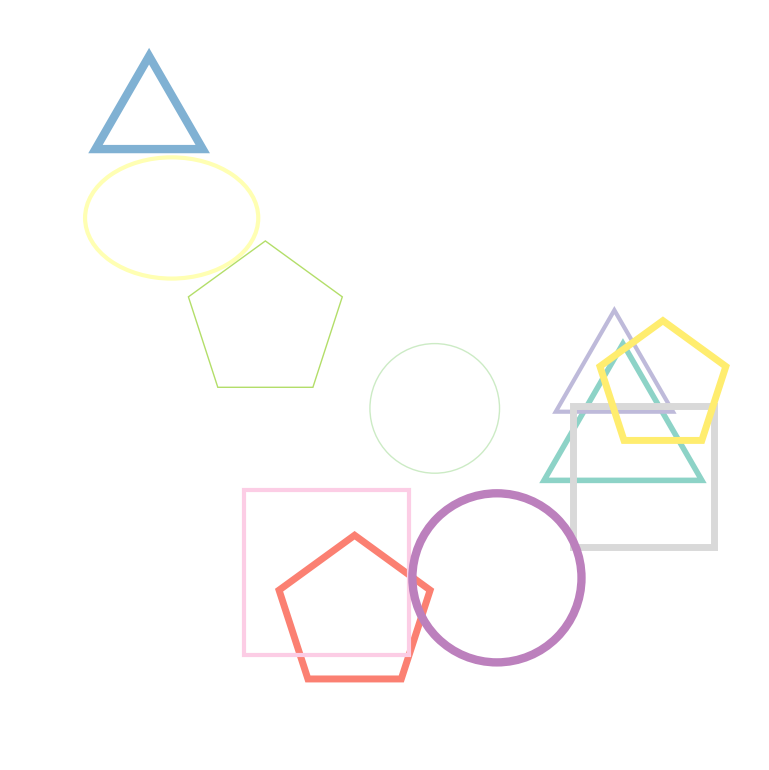[{"shape": "triangle", "thickness": 2, "radius": 0.59, "center": [0.809, 0.435]}, {"shape": "oval", "thickness": 1.5, "radius": 0.56, "center": [0.223, 0.717]}, {"shape": "triangle", "thickness": 1.5, "radius": 0.44, "center": [0.798, 0.509]}, {"shape": "pentagon", "thickness": 2.5, "radius": 0.52, "center": [0.461, 0.202]}, {"shape": "triangle", "thickness": 3, "radius": 0.4, "center": [0.194, 0.847]}, {"shape": "pentagon", "thickness": 0.5, "radius": 0.53, "center": [0.345, 0.582]}, {"shape": "square", "thickness": 1.5, "radius": 0.54, "center": [0.424, 0.256]}, {"shape": "square", "thickness": 2.5, "radius": 0.46, "center": [0.835, 0.381]}, {"shape": "circle", "thickness": 3, "radius": 0.55, "center": [0.645, 0.25]}, {"shape": "circle", "thickness": 0.5, "radius": 0.42, "center": [0.565, 0.47]}, {"shape": "pentagon", "thickness": 2.5, "radius": 0.43, "center": [0.861, 0.498]}]